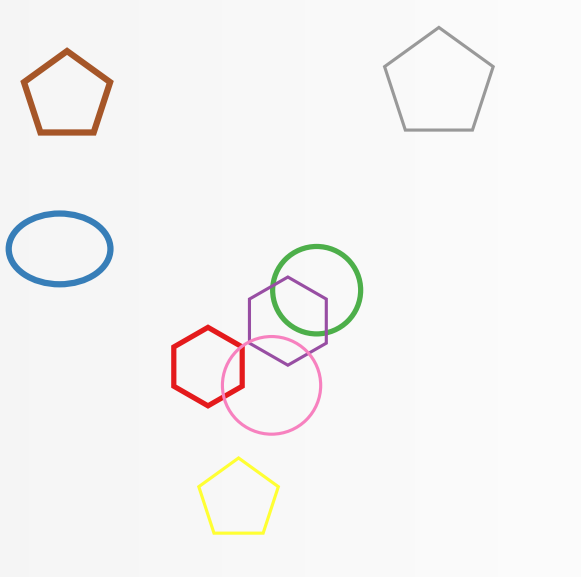[{"shape": "hexagon", "thickness": 2.5, "radius": 0.34, "center": [0.358, 0.364]}, {"shape": "oval", "thickness": 3, "radius": 0.44, "center": [0.103, 0.568]}, {"shape": "circle", "thickness": 2.5, "radius": 0.38, "center": [0.545, 0.497]}, {"shape": "hexagon", "thickness": 1.5, "radius": 0.38, "center": [0.495, 0.443]}, {"shape": "pentagon", "thickness": 1.5, "radius": 0.36, "center": [0.41, 0.134]}, {"shape": "pentagon", "thickness": 3, "radius": 0.39, "center": [0.115, 0.833]}, {"shape": "circle", "thickness": 1.5, "radius": 0.42, "center": [0.467, 0.332]}, {"shape": "pentagon", "thickness": 1.5, "radius": 0.49, "center": [0.755, 0.853]}]